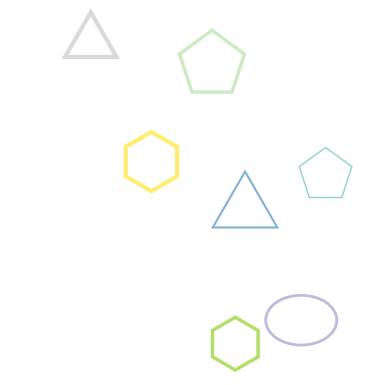[{"shape": "pentagon", "thickness": 1, "radius": 0.36, "center": [0.846, 0.545]}, {"shape": "oval", "thickness": 2, "radius": 0.46, "center": [0.782, 0.168]}, {"shape": "triangle", "thickness": 1.5, "radius": 0.48, "center": [0.637, 0.458]}, {"shape": "hexagon", "thickness": 2.5, "radius": 0.34, "center": [0.611, 0.107]}, {"shape": "triangle", "thickness": 3, "radius": 0.39, "center": [0.236, 0.891]}, {"shape": "pentagon", "thickness": 2.5, "radius": 0.44, "center": [0.551, 0.832]}, {"shape": "hexagon", "thickness": 3, "radius": 0.38, "center": [0.393, 0.58]}]